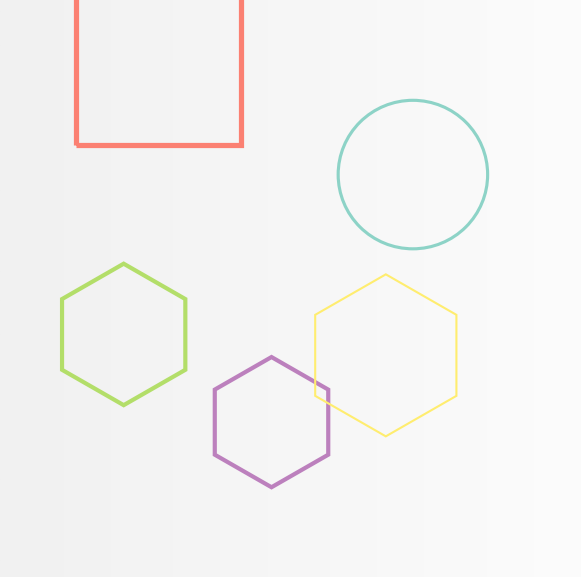[{"shape": "circle", "thickness": 1.5, "radius": 0.64, "center": [0.71, 0.697]}, {"shape": "square", "thickness": 2.5, "radius": 0.71, "center": [0.273, 0.89]}, {"shape": "hexagon", "thickness": 2, "radius": 0.61, "center": [0.213, 0.42]}, {"shape": "hexagon", "thickness": 2, "radius": 0.56, "center": [0.467, 0.268]}, {"shape": "hexagon", "thickness": 1, "radius": 0.7, "center": [0.664, 0.384]}]